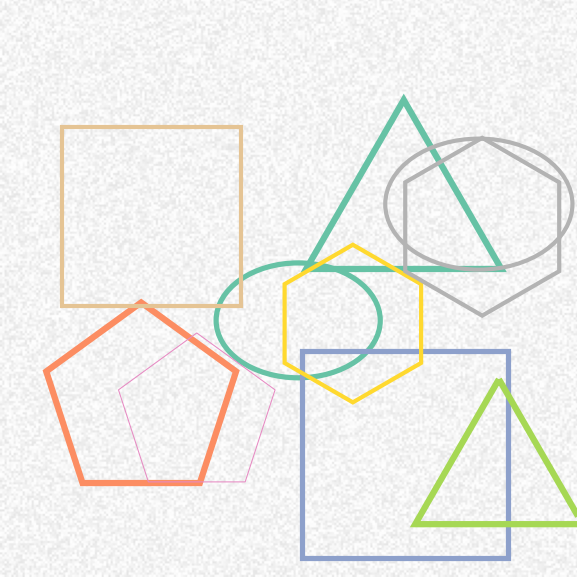[{"shape": "triangle", "thickness": 3, "radius": 0.98, "center": [0.699, 0.631]}, {"shape": "oval", "thickness": 2.5, "radius": 0.71, "center": [0.516, 0.444]}, {"shape": "pentagon", "thickness": 3, "radius": 0.86, "center": [0.244, 0.303]}, {"shape": "square", "thickness": 2.5, "radius": 0.89, "center": [0.701, 0.212]}, {"shape": "pentagon", "thickness": 0.5, "radius": 0.71, "center": [0.341, 0.28]}, {"shape": "triangle", "thickness": 3, "radius": 0.84, "center": [0.864, 0.175]}, {"shape": "hexagon", "thickness": 2, "radius": 0.68, "center": [0.611, 0.439]}, {"shape": "square", "thickness": 2, "radius": 0.77, "center": [0.262, 0.625]}, {"shape": "oval", "thickness": 2, "radius": 0.81, "center": [0.829, 0.646]}, {"shape": "hexagon", "thickness": 2, "radius": 0.77, "center": [0.835, 0.606]}]